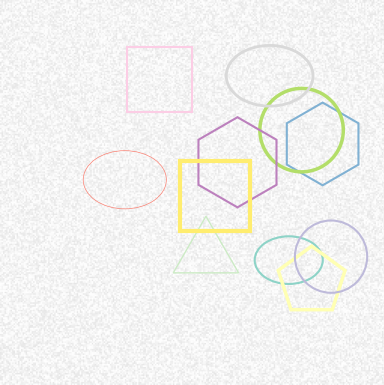[{"shape": "oval", "thickness": 1.5, "radius": 0.44, "center": [0.75, 0.324]}, {"shape": "pentagon", "thickness": 2.5, "radius": 0.46, "center": [0.809, 0.269]}, {"shape": "circle", "thickness": 1.5, "radius": 0.47, "center": [0.86, 0.333]}, {"shape": "oval", "thickness": 0.5, "radius": 0.54, "center": [0.324, 0.533]}, {"shape": "hexagon", "thickness": 1.5, "radius": 0.54, "center": [0.838, 0.626]}, {"shape": "circle", "thickness": 2.5, "radius": 0.54, "center": [0.783, 0.662]}, {"shape": "square", "thickness": 1.5, "radius": 0.42, "center": [0.413, 0.794]}, {"shape": "oval", "thickness": 2, "radius": 0.56, "center": [0.7, 0.803]}, {"shape": "hexagon", "thickness": 1.5, "radius": 0.59, "center": [0.617, 0.578]}, {"shape": "triangle", "thickness": 1, "radius": 0.49, "center": [0.535, 0.34]}, {"shape": "square", "thickness": 3, "radius": 0.46, "center": [0.559, 0.491]}]